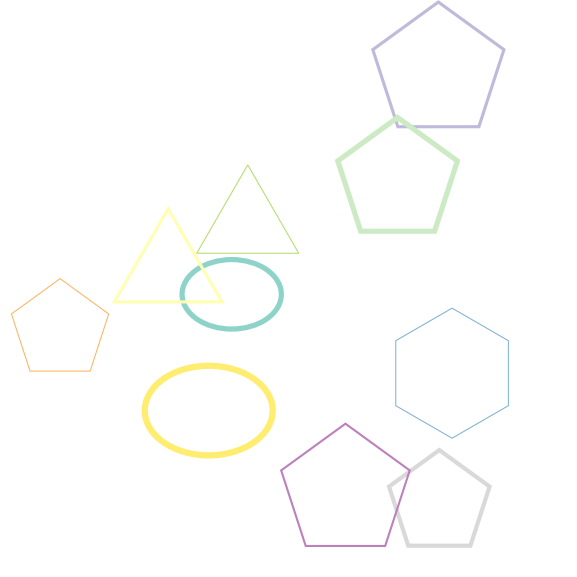[{"shape": "oval", "thickness": 2.5, "radius": 0.43, "center": [0.401, 0.489]}, {"shape": "triangle", "thickness": 1.5, "radius": 0.54, "center": [0.291, 0.53]}, {"shape": "pentagon", "thickness": 1.5, "radius": 0.6, "center": [0.759, 0.876]}, {"shape": "hexagon", "thickness": 0.5, "radius": 0.56, "center": [0.783, 0.353]}, {"shape": "pentagon", "thickness": 0.5, "radius": 0.44, "center": [0.104, 0.428]}, {"shape": "triangle", "thickness": 0.5, "radius": 0.51, "center": [0.429, 0.612]}, {"shape": "pentagon", "thickness": 2, "radius": 0.46, "center": [0.761, 0.128]}, {"shape": "pentagon", "thickness": 1, "radius": 0.59, "center": [0.598, 0.148]}, {"shape": "pentagon", "thickness": 2.5, "radius": 0.54, "center": [0.689, 0.687]}, {"shape": "oval", "thickness": 3, "radius": 0.55, "center": [0.361, 0.288]}]